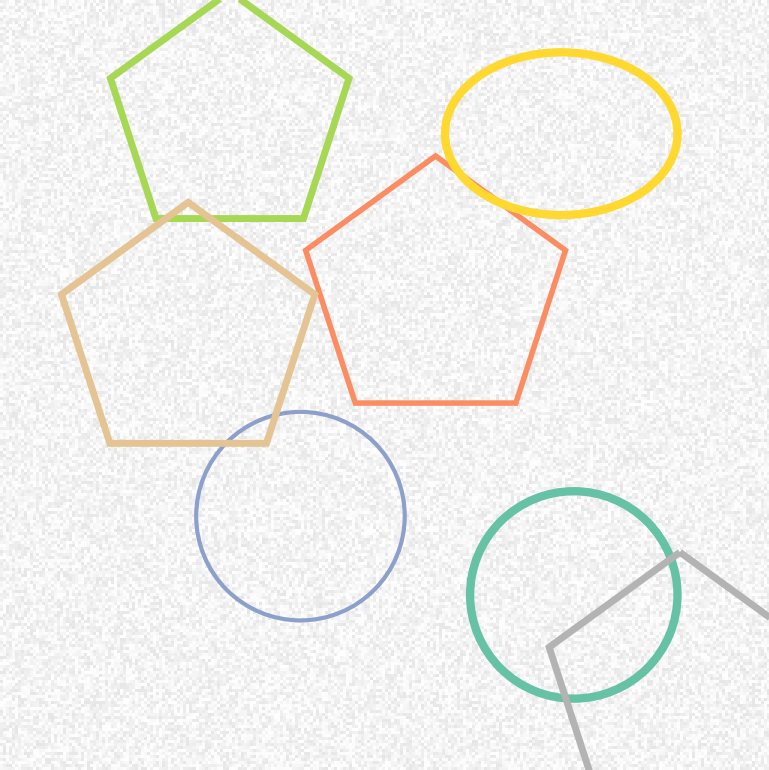[{"shape": "circle", "thickness": 3, "radius": 0.67, "center": [0.745, 0.227]}, {"shape": "pentagon", "thickness": 2, "radius": 0.89, "center": [0.566, 0.62]}, {"shape": "circle", "thickness": 1.5, "radius": 0.68, "center": [0.39, 0.33]}, {"shape": "pentagon", "thickness": 2.5, "radius": 0.81, "center": [0.298, 0.848]}, {"shape": "oval", "thickness": 3, "radius": 0.75, "center": [0.729, 0.826]}, {"shape": "pentagon", "thickness": 2.5, "radius": 0.86, "center": [0.244, 0.564]}, {"shape": "pentagon", "thickness": 2.5, "radius": 0.89, "center": [0.883, 0.104]}]